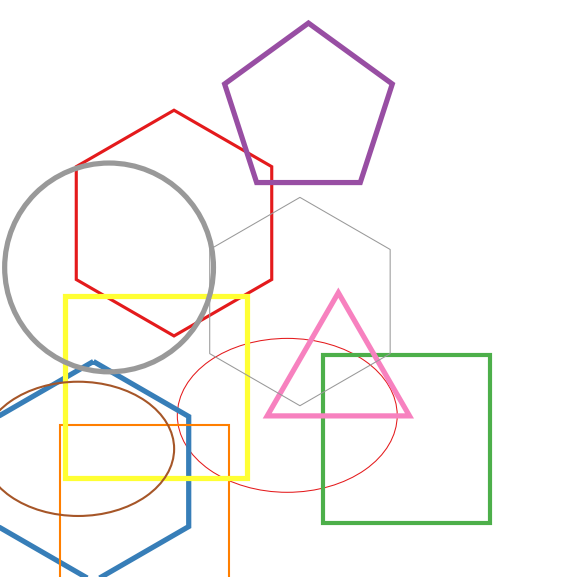[{"shape": "oval", "thickness": 0.5, "radius": 0.95, "center": [0.497, 0.28]}, {"shape": "hexagon", "thickness": 1.5, "radius": 0.98, "center": [0.301, 0.613]}, {"shape": "hexagon", "thickness": 2.5, "radius": 0.95, "center": [0.162, 0.183]}, {"shape": "square", "thickness": 2, "radius": 0.72, "center": [0.703, 0.239]}, {"shape": "pentagon", "thickness": 2.5, "radius": 0.76, "center": [0.534, 0.807]}, {"shape": "square", "thickness": 1, "radius": 0.73, "center": [0.25, 0.117]}, {"shape": "square", "thickness": 2.5, "radius": 0.79, "center": [0.27, 0.329]}, {"shape": "oval", "thickness": 1, "radius": 0.83, "center": [0.135, 0.222]}, {"shape": "triangle", "thickness": 2.5, "radius": 0.71, "center": [0.586, 0.35]}, {"shape": "circle", "thickness": 2.5, "radius": 0.9, "center": [0.189, 0.536]}, {"shape": "hexagon", "thickness": 0.5, "radius": 0.9, "center": [0.519, 0.477]}]